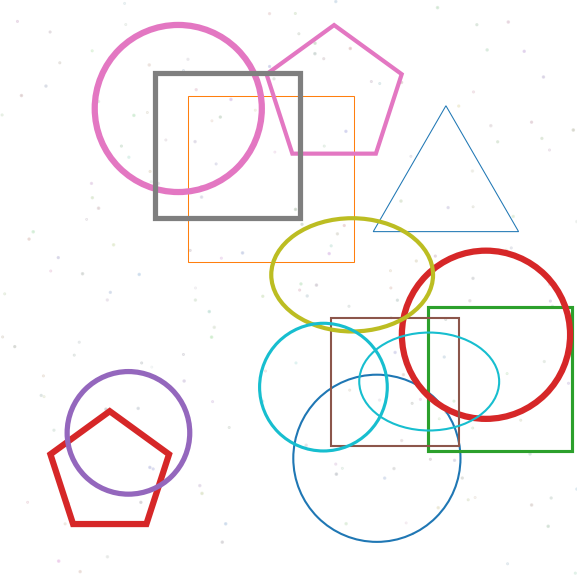[{"shape": "circle", "thickness": 1, "radius": 0.72, "center": [0.653, 0.206]}, {"shape": "triangle", "thickness": 0.5, "radius": 0.73, "center": [0.772, 0.671]}, {"shape": "square", "thickness": 0.5, "radius": 0.72, "center": [0.469, 0.689]}, {"shape": "square", "thickness": 1.5, "radius": 0.62, "center": [0.866, 0.343]}, {"shape": "pentagon", "thickness": 3, "radius": 0.54, "center": [0.19, 0.179]}, {"shape": "circle", "thickness": 3, "radius": 0.73, "center": [0.842, 0.419]}, {"shape": "circle", "thickness": 2.5, "radius": 0.53, "center": [0.222, 0.25]}, {"shape": "square", "thickness": 1, "radius": 0.55, "center": [0.684, 0.338]}, {"shape": "pentagon", "thickness": 2, "radius": 0.62, "center": [0.579, 0.833]}, {"shape": "circle", "thickness": 3, "radius": 0.72, "center": [0.309, 0.811]}, {"shape": "square", "thickness": 2.5, "radius": 0.63, "center": [0.393, 0.747]}, {"shape": "oval", "thickness": 2, "radius": 0.7, "center": [0.61, 0.523]}, {"shape": "oval", "thickness": 1, "radius": 0.61, "center": [0.743, 0.338]}, {"shape": "circle", "thickness": 1.5, "radius": 0.55, "center": [0.56, 0.329]}]